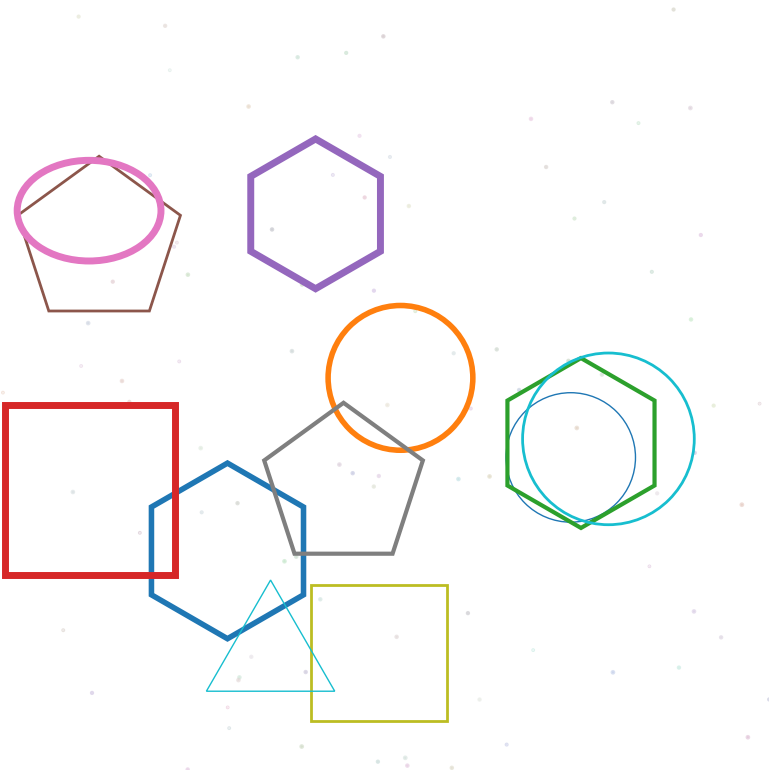[{"shape": "hexagon", "thickness": 2, "radius": 0.57, "center": [0.295, 0.285]}, {"shape": "circle", "thickness": 0.5, "radius": 0.42, "center": [0.741, 0.406]}, {"shape": "circle", "thickness": 2, "radius": 0.47, "center": [0.52, 0.509]}, {"shape": "hexagon", "thickness": 1.5, "radius": 0.55, "center": [0.755, 0.425]}, {"shape": "square", "thickness": 2.5, "radius": 0.55, "center": [0.117, 0.363]}, {"shape": "hexagon", "thickness": 2.5, "radius": 0.49, "center": [0.41, 0.722]}, {"shape": "pentagon", "thickness": 1, "radius": 0.56, "center": [0.129, 0.686]}, {"shape": "oval", "thickness": 2.5, "radius": 0.47, "center": [0.116, 0.726]}, {"shape": "pentagon", "thickness": 1.5, "radius": 0.54, "center": [0.446, 0.369]}, {"shape": "square", "thickness": 1, "radius": 0.44, "center": [0.492, 0.153]}, {"shape": "circle", "thickness": 1, "radius": 0.56, "center": [0.79, 0.43]}, {"shape": "triangle", "thickness": 0.5, "radius": 0.48, "center": [0.351, 0.15]}]